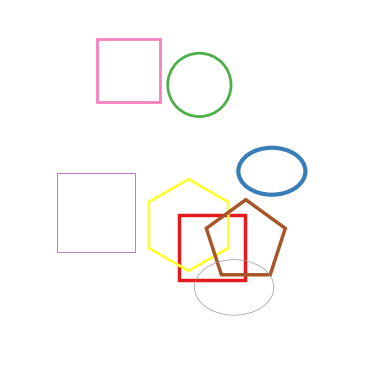[{"shape": "square", "thickness": 2.5, "radius": 0.43, "center": [0.551, 0.357]}, {"shape": "oval", "thickness": 3, "radius": 0.44, "center": [0.706, 0.555]}, {"shape": "circle", "thickness": 2, "radius": 0.41, "center": [0.518, 0.779]}, {"shape": "square", "thickness": 0.5, "radius": 0.51, "center": [0.249, 0.448]}, {"shape": "hexagon", "thickness": 2, "radius": 0.6, "center": [0.49, 0.415]}, {"shape": "pentagon", "thickness": 2.5, "radius": 0.54, "center": [0.638, 0.374]}, {"shape": "square", "thickness": 2, "radius": 0.41, "center": [0.334, 0.817]}, {"shape": "oval", "thickness": 0.5, "radius": 0.51, "center": [0.608, 0.253]}]